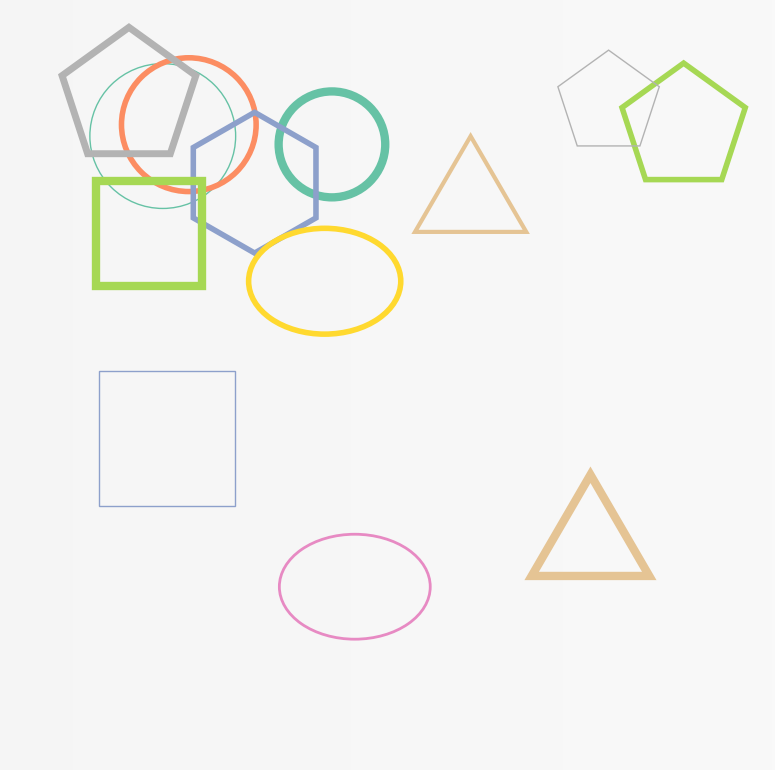[{"shape": "circle", "thickness": 3, "radius": 0.34, "center": [0.428, 0.812]}, {"shape": "circle", "thickness": 0.5, "radius": 0.47, "center": [0.21, 0.823]}, {"shape": "circle", "thickness": 2, "radius": 0.43, "center": [0.244, 0.838]}, {"shape": "square", "thickness": 0.5, "radius": 0.44, "center": [0.216, 0.43]}, {"shape": "hexagon", "thickness": 2, "radius": 0.46, "center": [0.329, 0.763]}, {"shape": "oval", "thickness": 1, "radius": 0.49, "center": [0.458, 0.238]}, {"shape": "pentagon", "thickness": 2, "radius": 0.42, "center": [0.882, 0.834]}, {"shape": "square", "thickness": 3, "radius": 0.34, "center": [0.193, 0.696]}, {"shape": "oval", "thickness": 2, "radius": 0.49, "center": [0.419, 0.635]}, {"shape": "triangle", "thickness": 1.5, "radius": 0.41, "center": [0.607, 0.74]}, {"shape": "triangle", "thickness": 3, "radius": 0.44, "center": [0.762, 0.296]}, {"shape": "pentagon", "thickness": 0.5, "radius": 0.34, "center": [0.785, 0.866]}, {"shape": "pentagon", "thickness": 2.5, "radius": 0.45, "center": [0.166, 0.874]}]